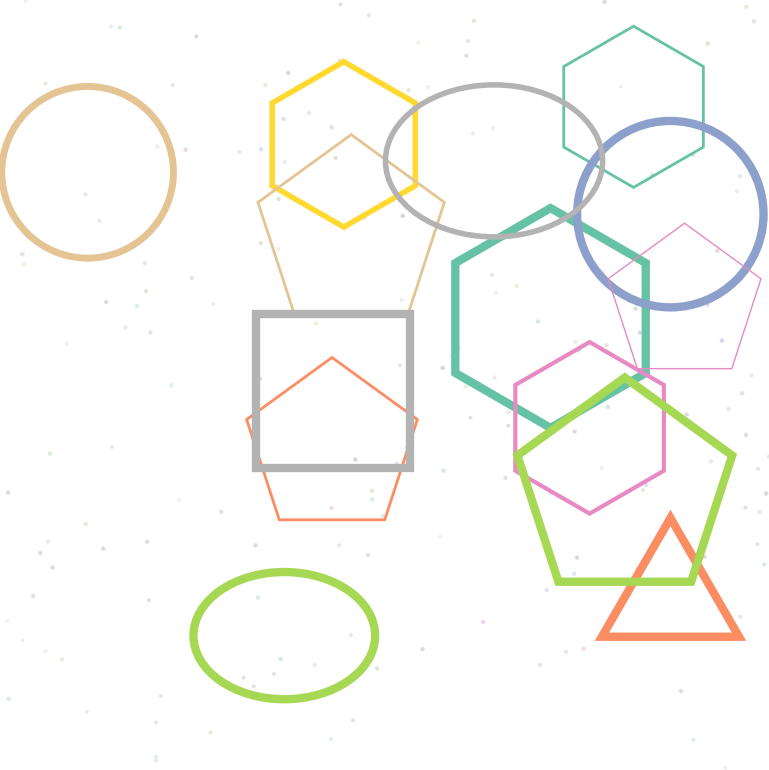[{"shape": "hexagon", "thickness": 1, "radius": 0.52, "center": [0.823, 0.861]}, {"shape": "hexagon", "thickness": 3, "radius": 0.71, "center": [0.715, 0.587]}, {"shape": "triangle", "thickness": 3, "radius": 0.51, "center": [0.871, 0.225]}, {"shape": "pentagon", "thickness": 1, "radius": 0.58, "center": [0.431, 0.419]}, {"shape": "circle", "thickness": 3, "radius": 0.61, "center": [0.871, 0.722]}, {"shape": "hexagon", "thickness": 1.5, "radius": 0.56, "center": [0.766, 0.444]}, {"shape": "pentagon", "thickness": 0.5, "radius": 0.52, "center": [0.889, 0.606]}, {"shape": "oval", "thickness": 3, "radius": 0.59, "center": [0.369, 0.175]}, {"shape": "pentagon", "thickness": 3, "radius": 0.73, "center": [0.811, 0.363]}, {"shape": "hexagon", "thickness": 2, "radius": 0.54, "center": [0.446, 0.813]}, {"shape": "pentagon", "thickness": 1, "radius": 0.64, "center": [0.456, 0.698]}, {"shape": "circle", "thickness": 2.5, "radius": 0.56, "center": [0.114, 0.776]}, {"shape": "oval", "thickness": 2, "radius": 0.71, "center": [0.642, 0.791]}, {"shape": "square", "thickness": 3, "radius": 0.5, "center": [0.433, 0.493]}]